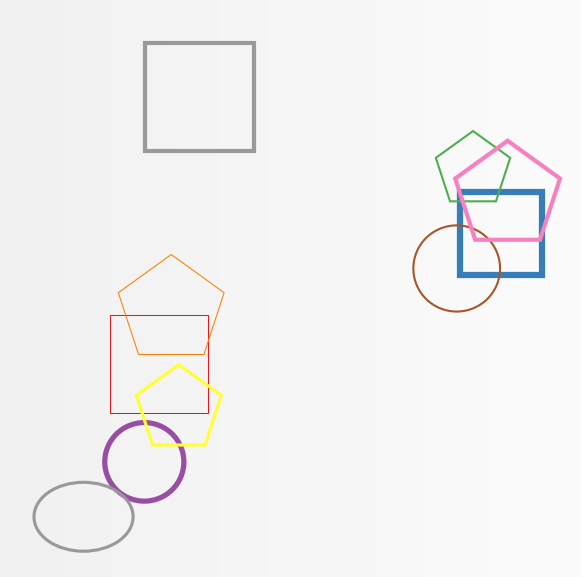[{"shape": "square", "thickness": 0.5, "radius": 0.42, "center": [0.274, 0.369]}, {"shape": "square", "thickness": 3, "radius": 0.36, "center": [0.862, 0.595]}, {"shape": "pentagon", "thickness": 1, "radius": 0.34, "center": [0.814, 0.705]}, {"shape": "circle", "thickness": 2.5, "radius": 0.34, "center": [0.248, 0.199]}, {"shape": "pentagon", "thickness": 0.5, "radius": 0.48, "center": [0.295, 0.463]}, {"shape": "pentagon", "thickness": 1.5, "radius": 0.38, "center": [0.308, 0.291]}, {"shape": "circle", "thickness": 1, "radius": 0.37, "center": [0.786, 0.534]}, {"shape": "pentagon", "thickness": 2, "radius": 0.47, "center": [0.873, 0.661]}, {"shape": "square", "thickness": 2, "radius": 0.47, "center": [0.343, 0.831]}, {"shape": "oval", "thickness": 1.5, "radius": 0.43, "center": [0.144, 0.104]}]